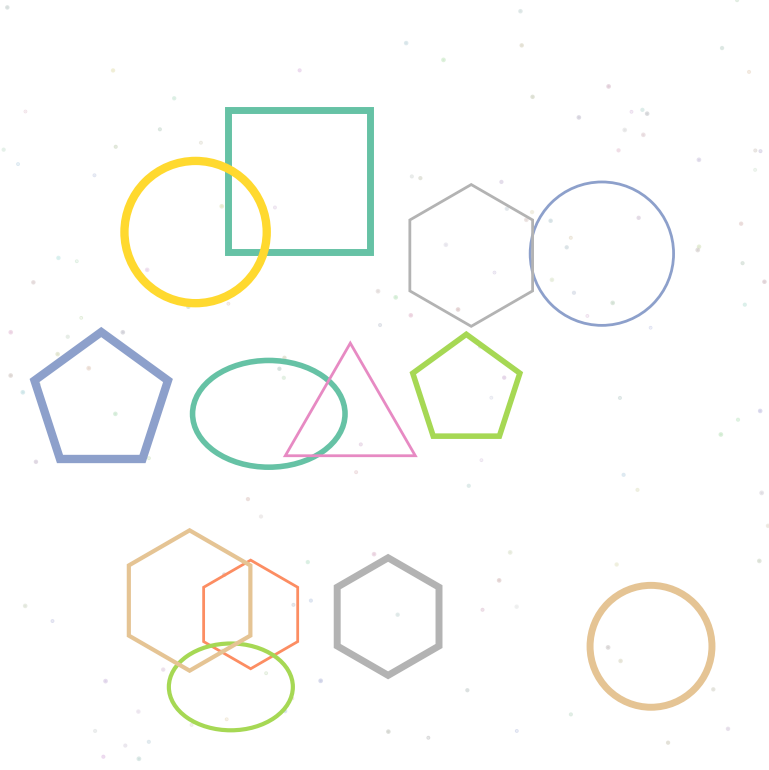[{"shape": "oval", "thickness": 2, "radius": 0.5, "center": [0.349, 0.463]}, {"shape": "square", "thickness": 2.5, "radius": 0.46, "center": [0.388, 0.764]}, {"shape": "hexagon", "thickness": 1, "radius": 0.35, "center": [0.326, 0.202]}, {"shape": "circle", "thickness": 1, "radius": 0.47, "center": [0.782, 0.671]}, {"shape": "pentagon", "thickness": 3, "radius": 0.46, "center": [0.131, 0.478]}, {"shape": "triangle", "thickness": 1, "radius": 0.49, "center": [0.455, 0.457]}, {"shape": "pentagon", "thickness": 2, "radius": 0.37, "center": [0.606, 0.493]}, {"shape": "oval", "thickness": 1.5, "radius": 0.4, "center": [0.3, 0.108]}, {"shape": "circle", "thickness": 3, "radius": 0.46, "center": [0.254, 0.699]}, {"shape": "hexagon", "thickness": 1.5, "radius": 0.46, "center": [0.246, 0.22]}, {"shape": "circle", "thickness": 2.5, "radius": 0.4, "center": [0.845, 0.161]}, {"shape": "hexagon", "thickness": 1, "radius": 0.46, "center": [0.612, 0.668]}, {"shape": "hexagon", "thickness": 2.5, "radius": 0.38, "center": [0.504, 0.199]}]